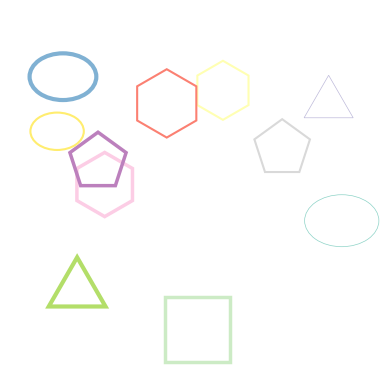[{"shape": "oval", "thickness": 0.5, "radius": 0.48, "center": [0.888, 0.427]}, {"shape": "hexagon", "thickness": 1.5, "radius": 0.38, "center": [0.579, 0.765]}, {"shape": "triangle", "thickness": 0.5, "radius": 0.37, "center": [0.854, 0.731]}, {"shape": "hexagon", "thickness": 1.5, "radius": 0.44, "center": [0.433, 0.731]}, {"shape": "oval", "thickness": 3, "radius": 0.43, "center": [0.164, 0.801]}, {"shape": "triangle", "thickness": 3, "radius": 0.43, "center": [0.2, 0.246]}, {"shape": "hexagon", "thickness": 2.5, "radius": 0.42, "center": [0.272, 0.521]}, {"shape": "pentagon", "thickness": 1.5, "radius": 0.38, "center": [0.733, 0.615]}, {"shape": "pentagon", "thickness": 2.5, "radius": 0.38, "center": [0.255, 0.58]}, {"shape": "square", "thickness": 2.5, "radius": 0.42, "center": [0.512, 0.144]}, {"shape": "oval", "thickness": 1.5, "radius": 0.35, "center": [0.148, 0.659]}]